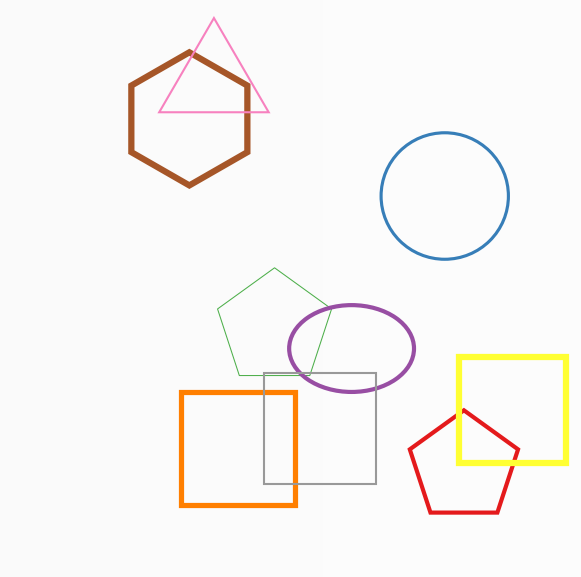[{"shape": "pentagon", "thickness": 2, "radius": 0.49, "center": [0.798, 0.191]}, {"shape": "circle", "thickness": 1.5, "radius": 0.55, "center": [0.765, 0.66]}, {"shape": "pentagon", "thickness": 0.5, "radius": 0.52, "center": [0.472, 0.432]}, {"shape": "oval", "thickness": 2, "radius": 0.54, "center": [0.605, 0.396]}, {"shape": "square", "thickness": 2.5, "radius": 0.49, "center": [0.409, 0.223]}, {"shape": "square", "thickness": 3, "radius": 0.46, "center": [0.882, 0.29]}, {"shape": "hexagon", "thickness": 3, "radius": 0.58, "center": [0.326, 0.793]}, {"shape": "triangle", "thickness": 1, "radius": 0.54, "center": [0.368, 0.859]}, {"shape": "square", "thickness": 1, "radius": 0.48, "center": [0.55, 0.257]}]